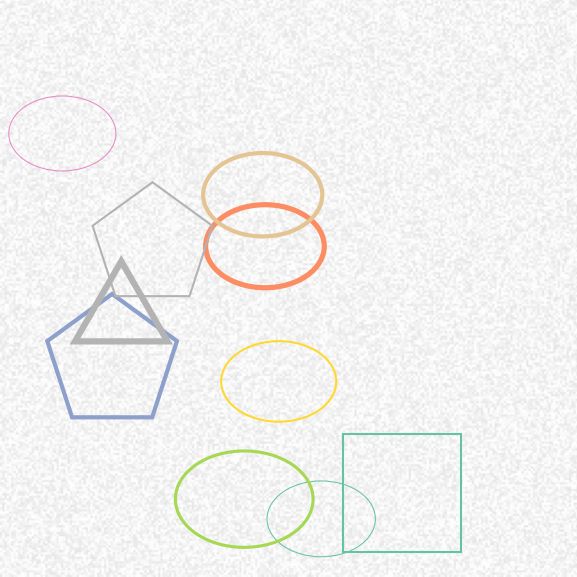[{"shape": "oval", "thickness": 0.5, "radius": 0.47, "center": [0.556, 0.101]}, {"shape": "square", "thickness": 1, "radius": 0.51, "center": [0.696, 0.145]}, {"shape": "oval", "thickness": 2.5, "radius": 0.51, "center": [0.459, 0.573]}, {"shape": "pentagon", "thickness": 2, "radius": 0.59, "center": [0.194, 0.372]}, {"shape": "oval", "thickness": 0.5, "radius": 0.46, "center": [0.108, 0.768]}, {"shape": "oval", "thickness": 1.5, "radius": 0.6, "center": [0.423, 0.135]}, {"shape": "oval", "thickness": 1, "radius": 0.5, "center": [0.483, 0.339]}, {"shape": "oval", "thickness": 2, "radius": 0.52, "center": [0.455, 0.662]}, {"shape": "triangle", "thickness": 3, "radius": 0.46, "center": [0.21, 0.454]}, {"shape": "pentagon", "thickness": 1, "radius": 0.55, "center": [0.264, 0.575]}]